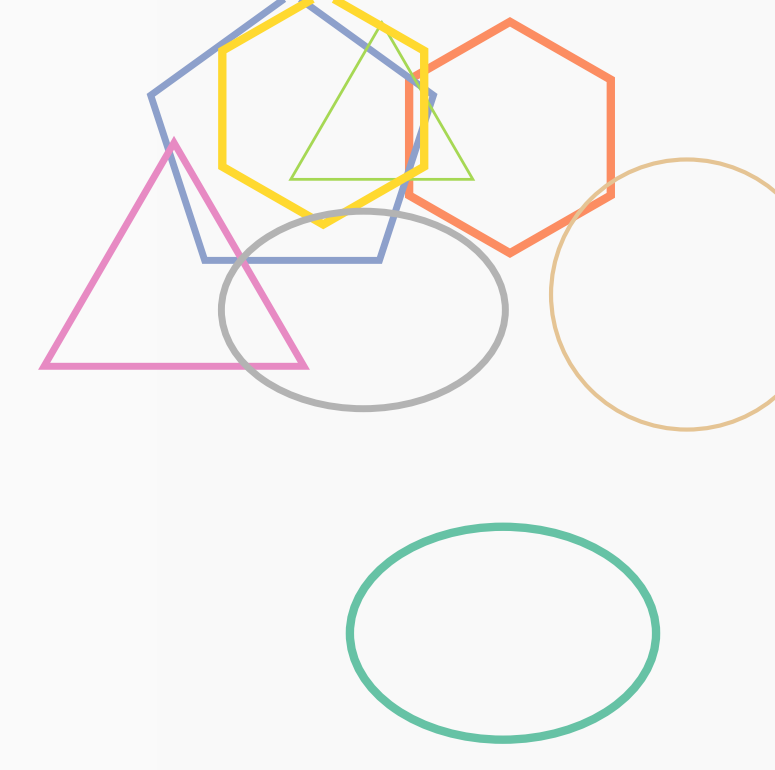[{"shape": "oval", "thickness": 3, "radius": 0.99, "center": [0.649, 0.178]}, {"shape": "hexagon", "thickness": 3, "radius": 0.75, "center": [0.658, 0.821]}, {"shape": "pentagon", "thickness": 2.5, "radius": 0.96, "center": [0.377, 0.817]}, {"shape": "triangle", "thickness": 2.5, "radius": 0.97, "center": [0.225, 0.621]}, {"shape": "triangle", "thickness": 1, "radius": 0.68, "center": [0.493, 0.835]}, {"shape": "hexagon", "thickness": 3, "radius": 0.75, "center": [0.417, 0.859]}, {"shape": "circle", "thickness": 1.5, "radius": 0.88, "center": [0.886, 0.617]}, {"shape": "oval", "thickness": 2.5, "radius": 0.92, "center": [0.469, 0.597]}]